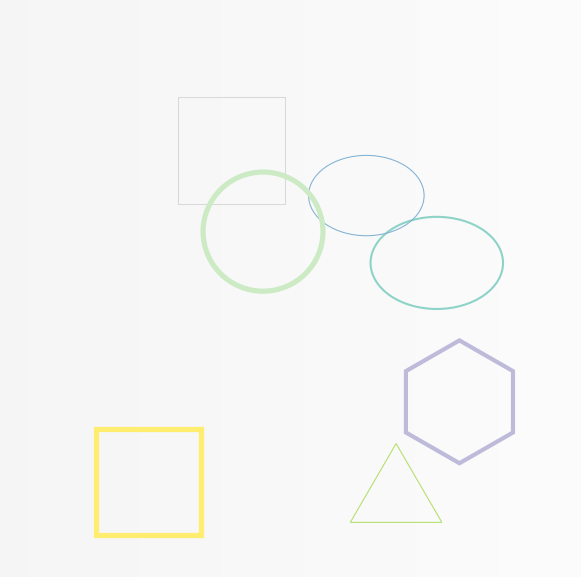[{"shape": "oval", "thickness": 1, "radius": 0.57, "center": [0.751, 0.544]}, {"shape": "hexagon", "thickness": 2, "radius": 0.53, "center": [0.79, 0.303]}, {"shape": "oval", "thickness": 0.5, "radius": 0.5, "center": [0.63, 0.66]}, {"shape": "triangle", "thickness": 0.5, "radius": 0.45, "center": [0.681, 0.14]}, {"shape": "square", "thickness": 0.5, "radius": 0.46, "center": [0.398, 0.738]}, {"shape": "circle", "thickness": 2.5, "radius": 0.52, "center": [0.452, 0.598]}, {"shape": "square", "thickness": 2.5, "radius": 0.46, "center": [0.255, 0.164]}]